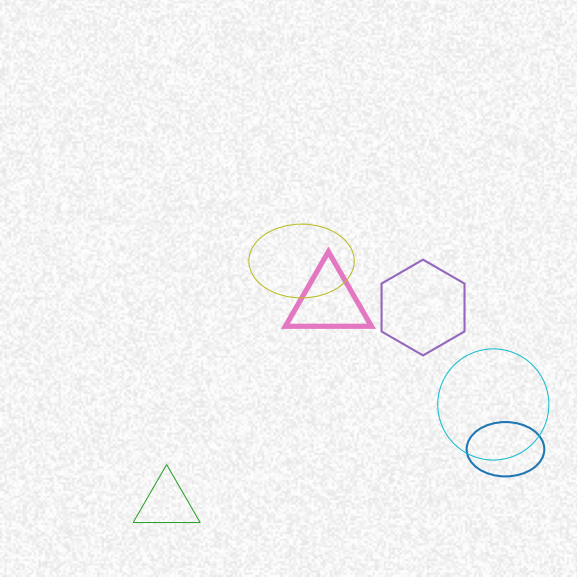[{"shape": "oval", "thickness": 1, "radius": 0.34, "center": [0.875, 0.221]}, {"shape": "triangle", "thickness": 0.5, "radius": 0.33, "center": [0.289, 0.128]}, {"shape": "hexagon", "thickness": 1, "radius": 0.41, "center": [0.733, 0.467]}, {"shape": "triangle", "thickness": 2.5, "radius": 0.43, "center": [0.569, 0.477]}, {"shape": "oval", "thickness": 0.5, "radius": 0.46, "center": [0.522, 0.547]}, {"shape": "circle", "thickness": 0.5, "radius": 0.48, "center": [0.854, 0.299]}]